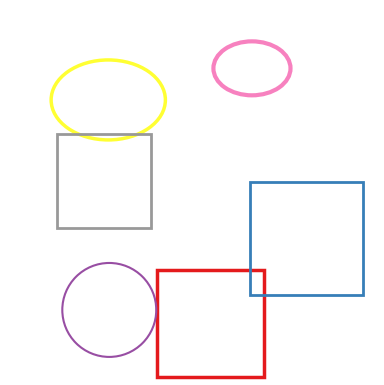[{"shape": "square", "thickness": 2.5, "radius": 0.7, "center": [0.546, 0.16]}, {"shape": "square", "thickness": 2, "radius": 0.74, "center": [0.797, 0.38]}, {"shape": "circle", "thickness": 1.5, "radius": 0.61, "center": [0.284, 0.195]}, {"shape": "oval", "thickness": 2.5, "radius": 0.74, "center": [0.281, 0.74]}, {"shape": "oval", "thickness": 3, "radius": 0.5, "center": [0.654, 0.823]}, {"shape": "square", "thickness": 2, "radius": 0.61, "center": [0.27, 0.53]}]